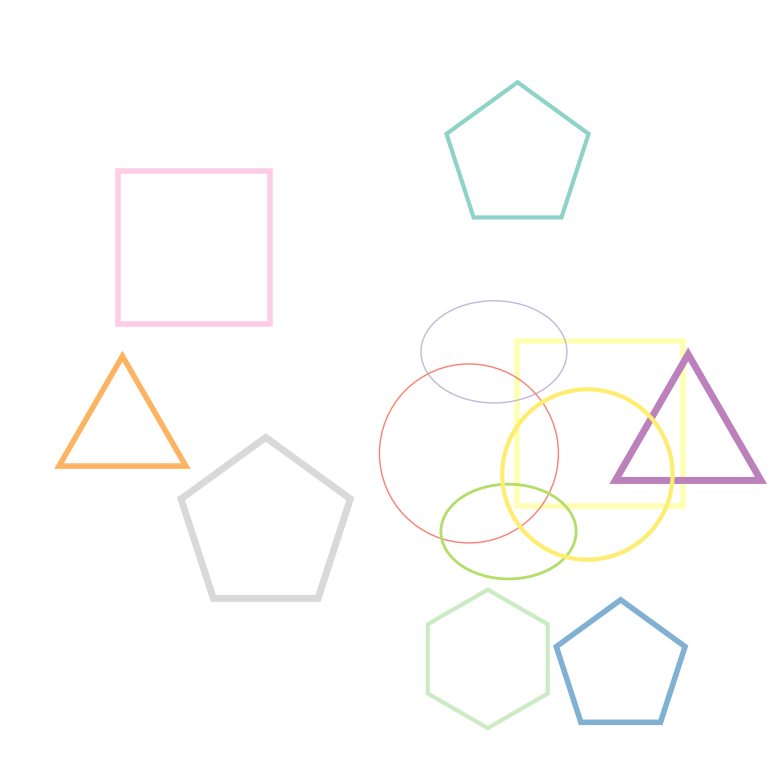[{"shape": "pentagon", "thickness": 1.5, "radius": 0.49, "center": [0.672, 0.796]}, {"shape": "square", "thickness": 2, "radius": 0.54, "center": [0.779, 0.45]}, {"shape": "oval", "thickness": 0.5, "radius": 0.47, "center": [0.641, 0.543]}, {"shape": "circle", "thickness": 0.5, "radius": 0.58, "center": [0.609, 0.411]}, {"shape": "pentagon", "thickness": 2, "radius": 0.44, "center": [0.806, 0.133]}, {"shape": "triangle", "thickness": 2, "radius": 0.48, "center": [0.159, 0.442]}, {"shape": "oval", "thickness": 1, "radius": 0.44, "center": [0.66, 0.31]}, {"shape": "square", "thickness": 2, "radius": 0.49, "center": [0.252, 0.678]}, {"shape": "pentagon", "thickness": 2.5, "radius": 0.58, "center": [0.345, 0.316]}, {"shape": "triangle", "thickness": 2.5, "radius": 0.55, "center": [0.894, 0.431]}, {"shape": "hexagon", "thickness": 1.5, "radius": 0.45, "center": [0.633, 0.144]}, {"shape": "circle", "thickness": 1.5, "radius": 0.55, "center": [0.763, 0.384]}]